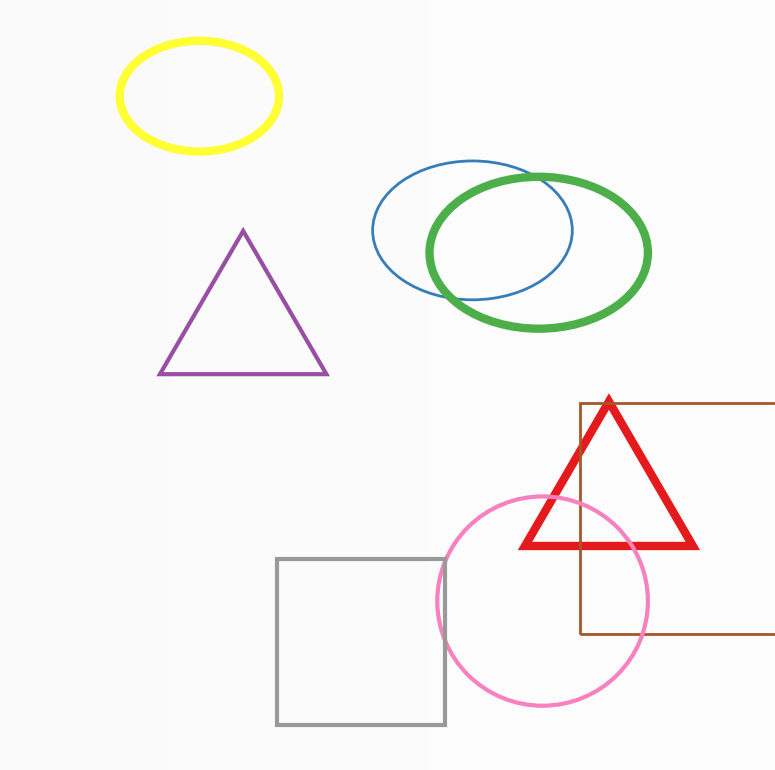[{"shape": "triangle", "thickness": 3, "radius": 0.63, "center": [0.786, 0.353]}, {"shape": "oval", "thickness": 1, "radius": 0.64, "center": [0.61, 0.701]}, {"shape": "oval", "thickness": 3, "radius": 0.7, "center": [0.695, 0.672]}, {"shape": "triangle", "thickness": 1.5, "radius": 0.62, "center": [0.314, 0.576]}, {"shape": "oval", "thickness": 3, "radius": 0.51, "center": [0.257, 0.875]}, {"shape": "square", "thickness": 1, "radius": 0.75, "center": [0.898, 0.327]}, {"shape": "circle", "thickness": 1.5, "radius": 0.68, "center": [0.7, 0.219]}, {"shape": "square", "thickness": 1.5, "radius": 0.54, "center": [0.465, 0.166]}]